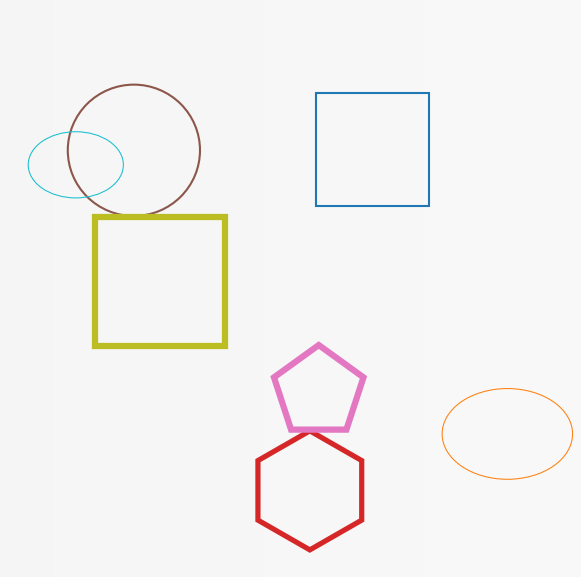[{"shape": "square", "thickness": 1, "radius": 0.49, "center": [0.641, 0.74]}, {"shape": "oval", "thickness": 0.5, "radius": 0.56, "center": [0.873, 0.248]}, {"shape": "hexagon", "thickness": 2.5, "radius": 0.52, "center": [0.533, 0.15]}, {"shape": "circle", "thickness": 1, "radius": 0.57, "center": [0.23, 0.739]}, {"shape": "pentagon", "thickness": 3, "radius": 0.4, "center": [0.548, 0.321]}, {"shape": "square", "thickness": 3, "radius": 0.56, "center": [0.276, 0.512]}, {"shape": "oval", "thickness": 0.5, "radius": 0.41, "center": [0.13, 0.714]}]